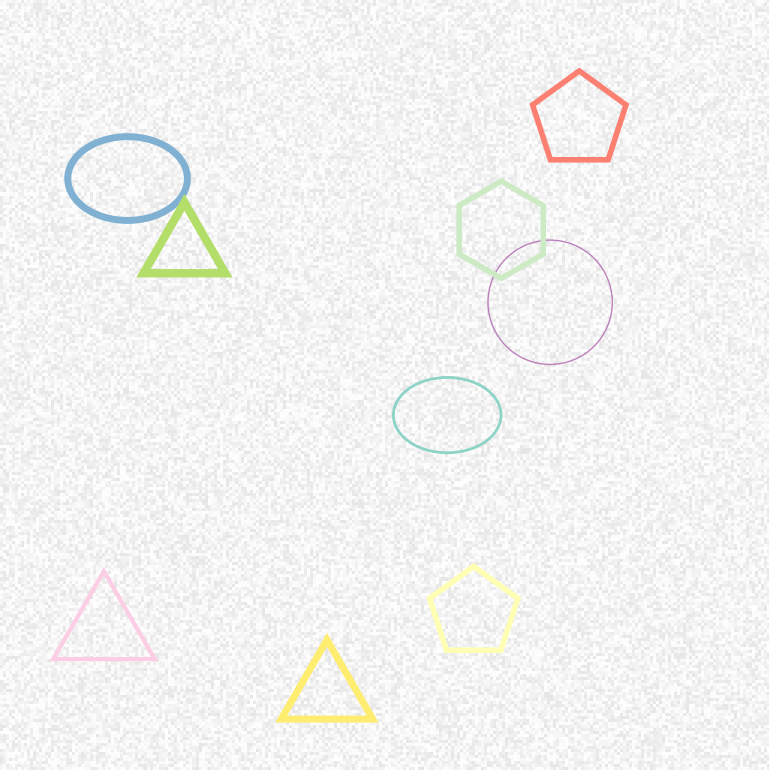[{"shape": "oval", "thickness": 1, "radius": 0.35, "center": [0.581, 0.461]}, {"shape": "pentagon", "thickness": 2, "radius": 0.3, "center": [0.615, 0.204]}, {"shape": "pentagon", "thickness": 2, "radius": 0.32, "center": [0.752, 0.844]}, {"shape": "oval", "thickness": 2.5, "radius": 0.39, "center": [0.166, 0.768]}, {"shape": "triangle", "thickness": 3, "radius": 0.31, "center": [0.239, 0.676]}, {"shape": "triangle", "thickness": 1.5, "radius": 0.38, "center": [0.135, 0.182]}, {"shape": "circle", "thickness": 0.5, "radius": 0.4, "center": [0.714, 0.607]}, {"shape": "hexagon", "thickness": 2, "radius": 0.32, "center": [0.651, 0.702]}, {"shape": "triangle", "thickness": 2.5, "radius": 0.34, "center": [0.425, 0.1]}]